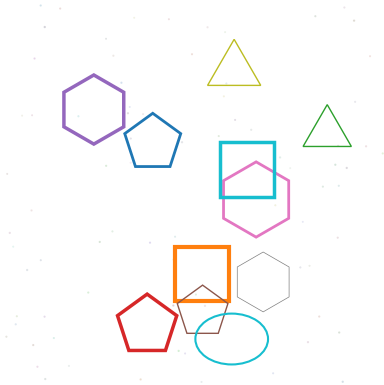[{"shape": "pentagon", "thickness": 2, "radius": 0.38, "center": [0.397, 0.629]}, {"shape": "square", "thickness": 3, "radius": 0.35, "center": [0.526, 0.288]}, {"shape": "triangle", "thickness": 1, "radius": 0.36, "center": [0.85, 0.656]}, {"shape": "pentagon", "thickness": 2.5, "radius": 0.4, "center": [0.382, 0.155]}, {"shape": "hexagon", "thickness": 2.5, "radius": 0.45, "center": [0.244, 0.715]}, {"shape": "pentagon", "thickness": 1, "radius": 0.35, "center": [0.526, 0.19]}, {"shape": "hexagon", "thickness": 2, "radius": 0.49, "center": [0.665, 0.482]}, {"shape": "hexagon", "thickness": 0.5, "radius": 0.39, "center": [0.684, 0.268]}, {"shape": "triangle", "thickness": 1, "radius": 0.4, "center": [0.608, 0.818]}, {"shape": "oval", "thickness": 1.5, "radius": 0.47, "center": [0.602, 0.119]}, {"shape": "square", "thickness": 2.5, "radius": 0.35, "center": [0.642, 0.56]}]